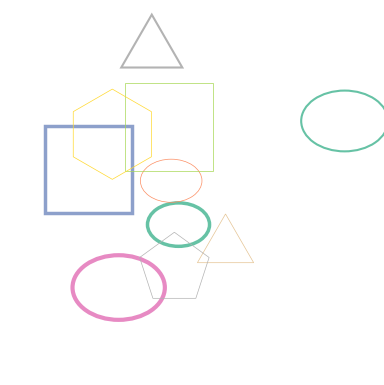[{"shape": "oval", "thickness": 2.5, "radius": 0.4, "center": [0.464, 0.417]}, {"shape": "oval", "thickness": 1.5, "radius": 0.56, "center": [0.895, 0.686]}, {"shape": "oval", "thickness": 0.5, "radius": 0.4, "center": [0.445, 0.531]}, {"shape": "square", "thickness": 2.5, "radius": 0.57, "center": [0.229, 0.559]}, {"shape": "oval", "thickness": 3, "radius": 0.6, "center": [0.308, 0.253]}, {"shape": "square", "thickness": 0.5, "radius": 0.57, "center": [0.439, 0.671]}, {"shape": "hexagon", "thickness": 0.5, "radius": 0.59, "center": [0.292, 0.651]}, {"shape": "triangle", "thickness": 0.5, "radius": 0.42, "center": [0.586, 0.36]}, {"shape": "triangle", "thickness": 1.5, "radius": 0.46, "center": [0.394, 0.87]}, {"shape": "pentagon", "thickness": 0.5, "radius": 0.47, "center": [0.453, 0.302]}]